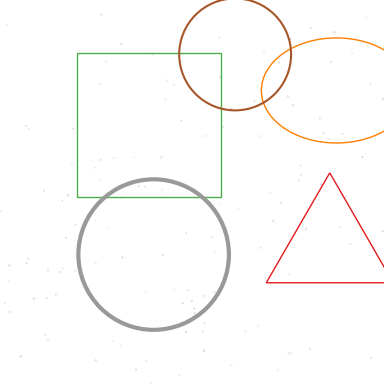[{"shape": "triangle", "thickness": 1, "radius": 0.95, "center": [0.856, 0.361]}, {"shape": "square", "thickness": 1, "radius": 0.93, "center": [0.387, 0.676]}, {"shape": "oval", "thickness": 1, "radius": 0.97, "center": [0.874, 0.765]}, {"shape": "circle", "thickness": 1.5, "radius": 0.73, "center": [0.611, 0.859]}, {"shape": "circle", "thickness": 3, "radius": 0.98, "center": [0.399, 0.339]}]